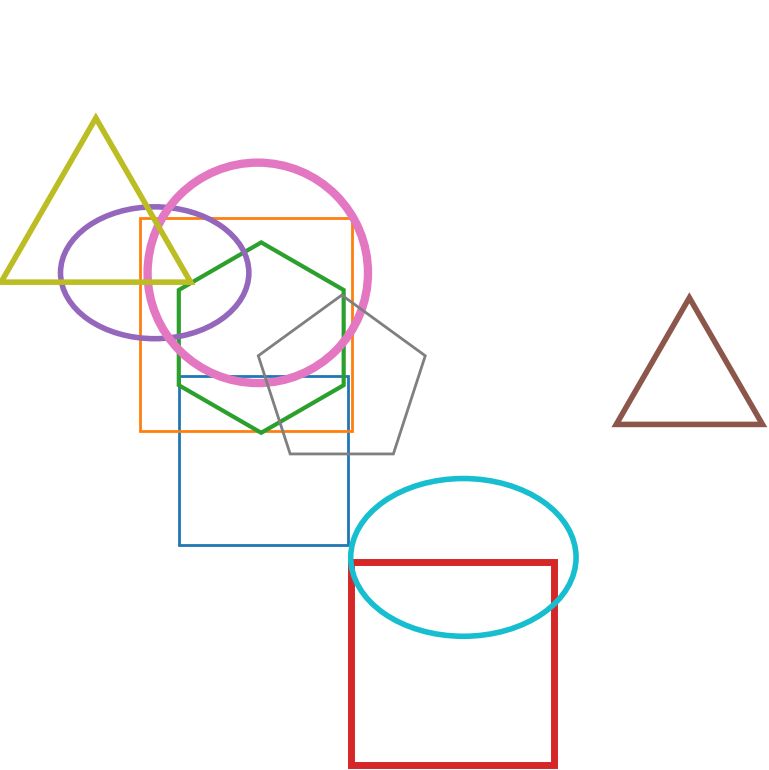[{"shape": "square", "thickness": 1, "radius": 0.55, "center": [0.342, 0.402]}, {"shape": "square", "thickness": 1, "radius": 0.69, "center": [0.319, 0.578]}, {"shape": "hexagon", "thickness": 1.5, "radius": 0.62, "center": [0.339, 0.562]}, {"shape": "square", "thickness": 2.5, "radius": 0.66, "center": [0.588, 0.139]}, {"shape": "oval", "thickness": 2, "radius": 0.61, "center": [0.201, 0.646]}, {"shape": "triangle", "thickness": 2, "radius": 0.55, "center": [0.895, 0.504]}, {"shape": "circle", "thickness": 3, "radius": 0.72, "center": [0.335, 0.646]}, {"shape": "pentagon", "thickness": 1, "radius": 0.57, "center": [0.444, 0.503]}, {"shape": "triangle", "thickness": 2, "radius": 0.71, "center": [0.124, 0.705]}, {"shape": "oval", "thickness": 2, "radius": 0.73, "center": [0.602, 0.276]}]